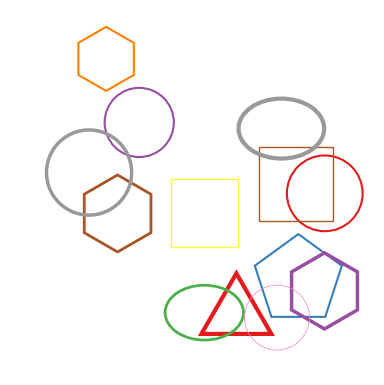[{"shape": "triangle", "thickness": 3, "radius": 0.52, "center": [0.614, 0.185]}, {"shape": "circle", "thickness": 1.5, "radius": 0.49, "center": [0.844, 0.498]}, {"shape": "pentagon", "thickness": 1.5, "radius": 0.59, "center": [0.775, 0.273]}, {"shape": "oval", "thickness": 2, "radius": 0.51, "center": [0.531, 0.188]}, {"shape": "circle", "thickness": 1.5, "radius": 0.45, "center": [0.362, 0.682]}, {"shape": "hexagon", "thickness": 2.5, "radius": 0.49, "center": [0.843, 0.244]}, {"shape": "hexagon", "thickness": 1.5, "radius": 0.42, "center": [0.276, 0.847]}, {"shape": "square", "thickness": 1, "radius": 0.44, "center": [0.531, 0.447]}, {"shape": "hexagon", "thickness": 2, "radius": 0.5, "center": [0.305, 0.446]}, {"shape": "square", "thickness": 1, "radius": 0.48, "center": [0.769, 0.522]}, {"shape": "circle", "thickness": 0.5, "radius": 0.42, "center": [0.719, 0.175]}, {"shape": "oval", "thickness": 3, "radius": 0.56, "center": [0.731, 0.666]}, {"shape": "circle", "thickness": 2.5, "radius": 0.55, "center": [0.231, 0.552]}]